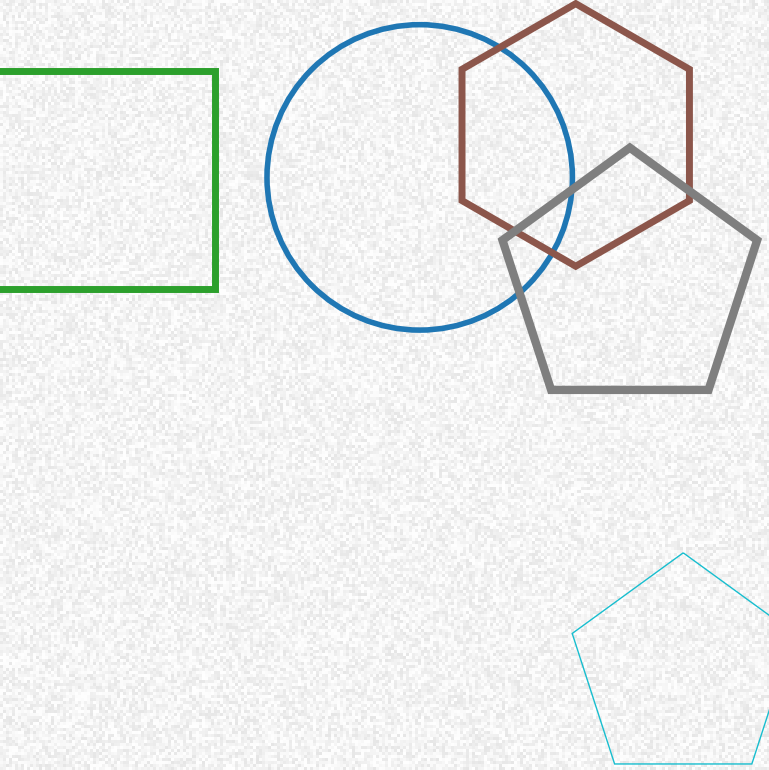[{"shape": "circle", "thickness": 2, "radius": 0.99, "center": [0.545, 0.77]}, {"shape": "square", "thickness": 2.5, "radius": 0.71, "center": [0.137, 0.766]}, {"shape": "hexagon", "thickness": 2.5, "radius": 0.85, "center": [0.748, 0.825]}, {"shape": "pentagon", "thickness": 3, "radius": 0.87, "center": [0.818, 0.634]}, {"shape": "pentagon", "thickness": 0.5, "radius": 0.76, "center": [0.887, 0.13]}]